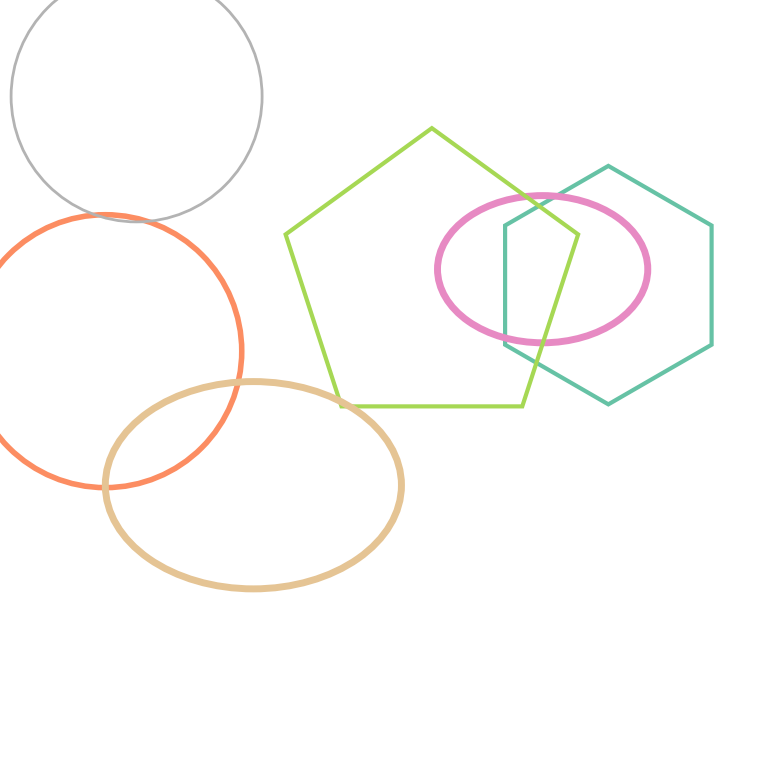[{"shape": "hexagon", "thickness": 1.5, "radius": 0.77, "center": [0.79, 0.63]}, {"shape": "circle", "thickness": 2, "radius": 0.89, "center": [0.137, 0.544]}, {"shape": "oval", "thickness": 2.5, "radius": 0.68, "center": [0.705, 0.65]}, {"shape": "pentagon", "thickness": 1.5, "radius": 1.0, "center": [0.561, 0.634]}, {"shape": "oval", "thickness": 2.5, "radius": 0.96, "center": [0.329, 0.37]}, {"shape": "circle", "thickness": 1, "radius": 0.81, "center": [0.177, 0.875]}]